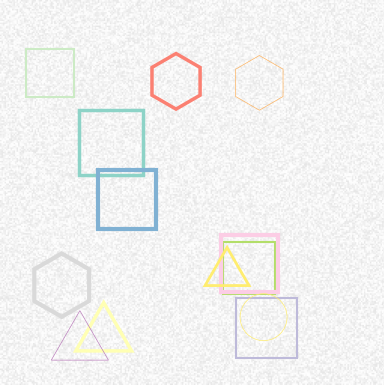[{"shape": "square", "thickness": 2.5, "radius": 0.42, "center": [0.288, 0.63]}, {"shape": "triangle", "thickness": 2.5, "radius": 0.42, "center": [0.269, 0.13]}, {"shape": "square", "thickness": 1.5, "radius": 0.39, "center": [0.692, 0.147]}, {"shape": "hexagon", "thickness": 2.5, "radius": 0.36, "center": [0.457, 0.789]}, {"shape": "square", "thickness": 3, "radius": 0.38, "center": [0.33, 0.482]}, {"shape": "hexagon", "thickness": 0.5, "radius": 0.36, "center": [0.674, 0.785]}, {"shape": "square", "thickness": 1.5, "radius": 0.34, "center": [0.647, 0.304]}, {"shape": "square", "thickness": 3, "radius": 0.37, "center": [0.648, 0.316]}, {"shape": "hexagon", "thickness": 3, "radius": 0.41, "center": [0.16, 0.259]}, {"shape": "triangle", "thickness": 0.5, "radius": 0.43, "center": [0.207, 0.107]}, {"shape": "square", "thickness": 1.5, "radius": 0.32, "center": [0.13, 0.81]}, {"shape": "triangle", "thickness": 2, "radius": 0.33, "center": [0.59, 0.291]}, {"shape": "circle", "thickness": 0.5, "radius": 0.3, "center": [0.685, 0.176]}]